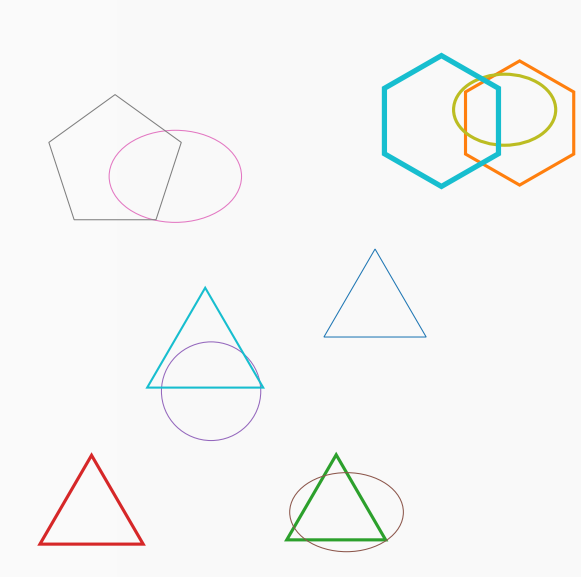[{"shape": "triangle", "thickness": 0.5, "radius": 0.51, "center": [0.645, 0.466]}, {"shape": "hexagon", "thickness": 1.5, "radius": 0.54, "center": [0.894, 0.786]}, {"shape": "triangle", "thickness": 1.5, "radius": 0.49, "center": [0.578, 0.113]}, {"shape": "triangle", "thickness": 1.5, "radius": 0.51, "center": [0.158, 0.108]}, {"shape": "circle", "thickness": 0.5, "radius": 0.43, "center": [0.363, 0.322]}, {"shape": "oval", "thickness": 0.5, "radius": 0.49, "center": [0.596, 0.112]}, {"shape": "oval", "thickness": 0.5, "radius": 0.57, "center": [0.302, 0.694]}, {"shape": "pentagon", "thickness": 0.5, "radius": 0.6, "center": [0.198, 0.716]}, {"shape": "oval", "thickness": 1.5, "radius": 0.44, "center": [0.868, 0.809]}, {"shape": "hexagon", "thickness": 2.5, "radius": 0.57, "center": [0.759, 0.79]}, {"shape": "triangle", "thickness": 1, "radius": 0.58, "center": [0.353, 0.386]}]